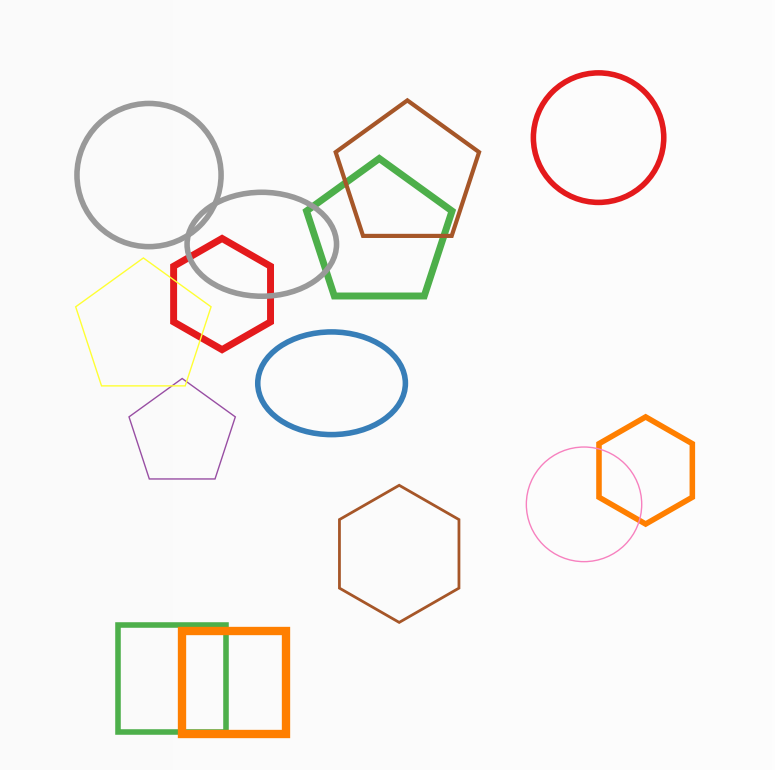[{"shape": "circle", "thickness": 2, "radius": 0.42, "center": [0.772, 0.821]}, {"shape": "hexagon", "thickness": 2.5, "radius": 0.36, "center": [0.287, 0.618]}, {"shape": "oval", "thickness": 2, "radius": 0.48, "center": [0.428, 0.502]}, {"shape": "pentagon", "thickness": 2.5, "radius": 0.49, "center": [0.489, 0.695]}, {"shape": "square", "thickness": 2, "radius": 0.35, "center": [0.222, 0.118]}, {"shape": "pentagon", "thickness": 0.5, "radius": 0.36, "center": [0.235, 0.436]}, {"shape": "square", "thickness": 3, "radius": 0.33, "center": [0.302, 0.113]}, {"shape": "hexagon", "thickness": 2, "radius": 0.35, "center": [0.833, 0.389]}, {"shape": "pentagon", "thickness": 0.5, "radius": 0.46, "center": [0.185, 0.573]}, {"shape": "pentagon", "thickness": 1.5, "radius": 0.49, "center": [0.526, 0.772]}, {"shape": "hexagon", "thickness": 1, "radius": 0.45, "center": [0.515, 0.281]}, {"shape": "circle", "thickness": 0.5, "radius": 0.37, "center": [0.754, 0.345]}, {"shape": "oval", "thickness": 2, "radius": 0.48, "center": [0.338, 0.683]}, {"shape": "circle", "thickness": 2, "radius": 0.46, "center": [0.192, 0.773]}]